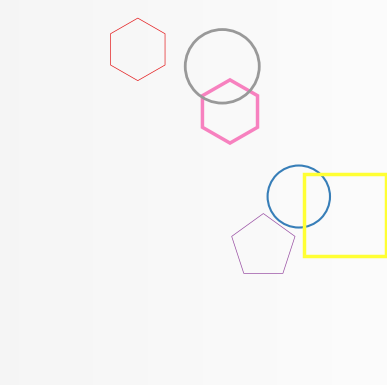[{"shape": "hexagon", "thickness": 0.5, "radius": 0.41, "center": [0.356, 0.872]}, {"shape": "circle", "thickness": 1.5, "radius": 0.4, "center": [0.771, 0.49]}, {"shape": "pentagon", "thickness": 0.5, "radius": 0.43, "center": [0.68, 0.359]}, {"shape": "square", "thickness": 2.5, "radius": 0.53, "center": [0.89, 0.442]}, {"shape": "hexagon", "thickness": 2.5, "radius": 0.41, "center": [0.594, 0.71]}, {"shape": "circle", "thickness": 2, "radius": 0.48, "center": [0.574, 0.828]}]